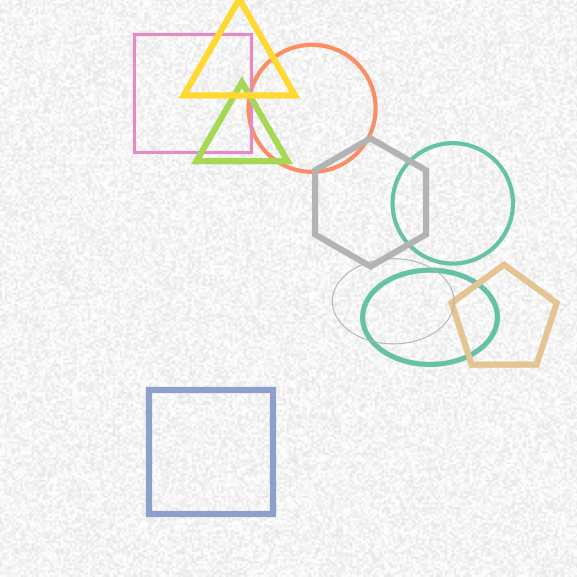[{"shape": "oval", "thickness": 2.5, "radius": 0.58, "center": [0.745, 0.45]}, {"shape": "circle", "thickness": 2, "radius": 0.52, "center": [0.784, 0.647]}, {"shape": "circle", "thickness": 2, "radius": 0.55, "center": [0.54, 0.812]}, {"shape": "square", "thickness": 3, "radius": 0.54, "center": [0.365, 0.216]}, {"shape": "square", "thickness": 1.5, "radius": 0.51, "center": [0.333, 0.838]}, {"shape": "triangle", "thickness": 3, "radius": 0.46, "center": [0.419, 0.766]}, {"shape": "triangle", "thickness": 3, "radius": 0.56, "center": [0.414, 0.89]}, {"shape": "pentagon", "thickness": 3, "radius": 0.48, "center": [0.873, 0.445]}, {"shape": "oval", "thickness": 0.5, "radius": 0.53, "center": [0.681, 0.477]}, {"shape": "hexagon", "thickness": 3, "radius": 0.55, "center": [0.642, 0.649]}]